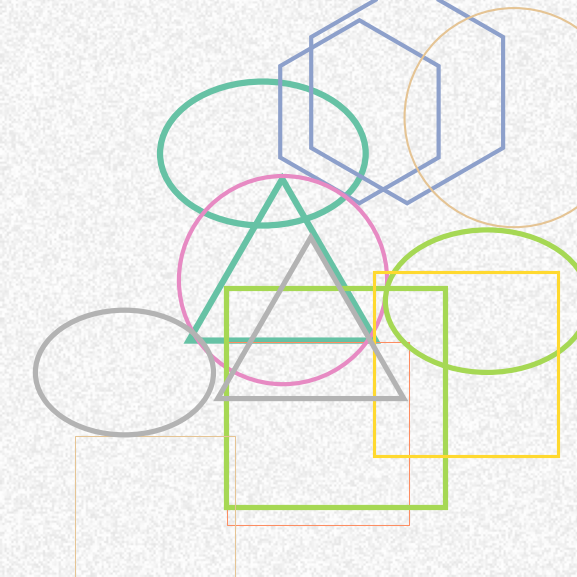[{"shape": "oval", "thickness": 3, "radius": 0.89, "center": [0.455, 0.733]}, {"shape": "triangle", "thickness": 3, "radius": 0.93, "center": [0.489, 0.503]}, {"shape": "square", "thickness": 0.5, "radius": 0.79, "center": [0.55, 0.248]}, {"shape": "hexagon", "thickness": 2, "radius": 0.79, "center": [0.622, 0.806]}, {"shape": "hexagon", "thickness": 2, "radius": 0.96, "center": [0.705, 0.839]}, {"shape": "circle", "thickness": 2, "radius": 0.9, "center": [0.49, 0.514]}, {"shape": "oval", "thickness": 2.5, "radius": 0.88, "center": [0.844, 0.478]}, {"shape": "square", "thickness": 2.5, "radius": 0.95, "center": [0.581, 0.312]}, {"shape": "square", "thickness": 1.5, "radius": 0.8, "center": [0.807, 0.369]}, {"shape": "square", "thickness": 0.5, "radius": 0.69, "center": [0.269, 0.107]}, {"shape": "circle", "thickness": 1, "radius": 0.95, "center": [0.89, 0.795]}, {"shape": "triangle", "thickness": 2.5, "radius": 0.93, "center": [0.538, 0.402]}, {"shape": "oval", "thickness": 2.5, "radius": 0.77, "center": [0.215, 0.354]}]